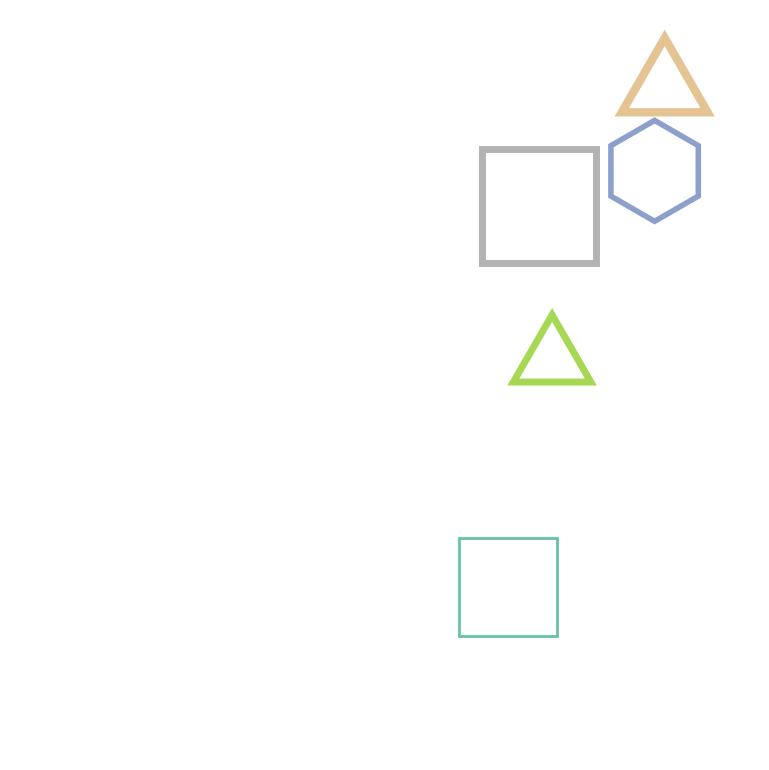[{"shape": "square", "thickness": 1, "radius": 0.32, "center": [0.66, 0.238]}, {"shape": "hexagon", "thickness": 2, "radius": 0.33, "center": [0.85, 0.778]}, {"shape": "triangle", "thickness": 2.5, "radius": 0.29, "center": [0.717, 0.533]}, {"shape": "triangle", "thickness": 3, "radius": 0.32, "center": [0.863, 0.886]}, {"shape": "square", "thickness": 2.5, "radius": 0.37, "center": [0.7, 0.733]}]